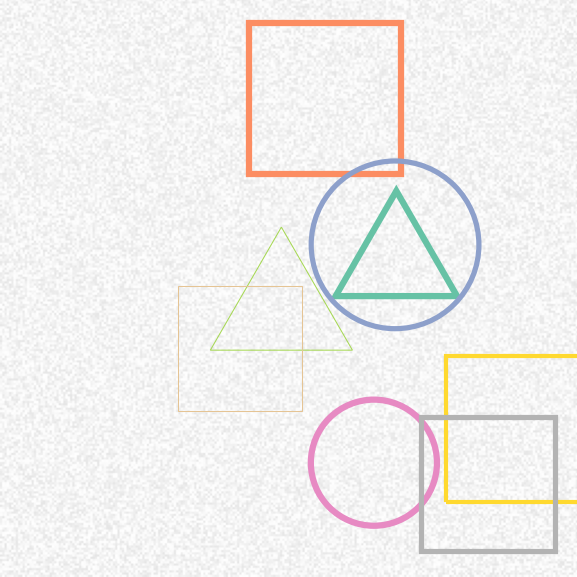[{"shape": "triangle", "thickness": 3, "radius": 0.61, "center": [0.686, 0.547]}, {"shape": "square", "thickness": 3, "radius": 0.65, "center": [0.563, 0.829]}, {"shape": "circle", "thickness": 2.5, "radius": 0.73, "center": [0.684, 0.575]}, {"shape": "circle", "thickness": 3, "radius": 0.55, "center": [0.647, 0.198]}, {"shape": "triangle", "thickness": 0.5, "radius": 0.71, "center": [0.487, 0.464]}, {"shape": "square", "thickness": 2, "radius": 0.63, "center": [0.898, 0.257]}, {"shape": "square", "thickness": 0.5, "radius": 0.54, "center": [0.415, 0.396]}, {"shape": "square", "thickness": 2.5, "radius": 0.58, "center": [0.845, 0.161]}]